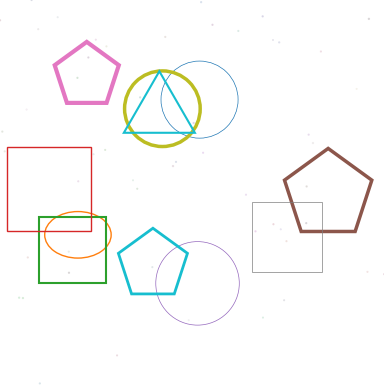[{"shape": "circle", "thickness": 0.5, "radius": 0.5, "center": [0.518, 0.741]}, {"shape": "oval", "thickness": 1, "radius": 0.43, "center": [0.202, 0.39]}, {"shape": "square", "thickness": 1.5, "radius": 0.43, "center": [0.188, 0.351]}, {"shape": "square", "thickness": 1, "radius": 0.54, "center": [0.127, 0.51]}, {"shape": "circle", "thickness": 0.5, "radius": 0.54, "center": [0.513, 0.264]}, {"shape": "pentagon", "thickness": 2.5, "radius": 0.6, "center": [0.852, 0.495]}, {"shape": "pentagon", "thickness": 3, "radius": 0.44, "center": [0.225, 0.804]}, {"shape": "square", "thickness": 0.5, "radius": 0.45, "center": [0.746, 0.385]}, {"shape": "circle", "thickness": 2.5, "radius": 0.49, "center": [0.422, 0.718]}, {"shape": "pentagon", "thickness": 2, "radius": 0.47, "center": [0.397, 0.313]}, {"shape": "triangle", "thickness": 1.5, "radius": 0.53, "center": [0.414, 0.708]}]